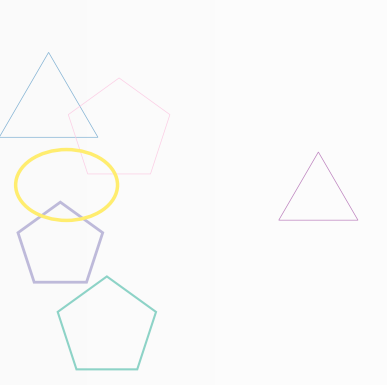[{"shape": "pentagon", "thickness": 1.5, "radius": 0.67, "center": [0.276, 0.149]}, {"shape": "pentagon", "thickness": 2, "radius": 0.57, "center": [0.156, 0.36]}, {"shape": "triangle", "thickness": 0.5, "radius": 0.74, "center": [0.125, 0.717]}, {"shape": "pentagon", "thickness": 0.5, "radius": 0.69, "center": [0.307, 0.66]}, {"shape": "triangle", "thickness": 0.5, "radius": 0.59, "center": [0.822, 0.487]}, {"shape": "oval", "thickness": 2.5, "radius": 0.66, "center": [0.172, 0.52]}]